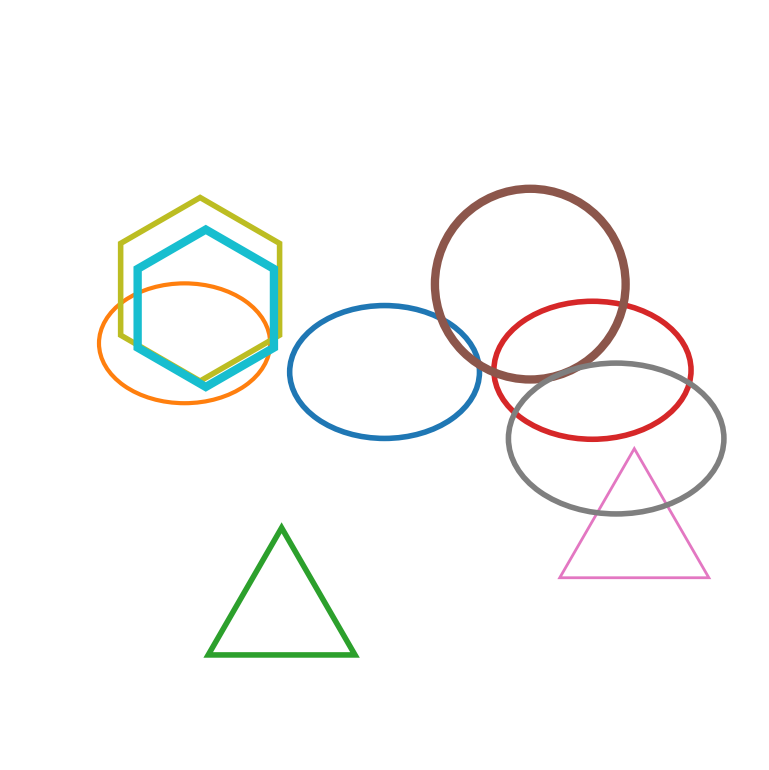[{"shape": "oval", "thickness": 2, "radius": 0.62, "center": [0.499, 0.517]}, {"shape": "oval", "thickness": 1.5, "radius": 0.56, "center": [0.24, 0.554]}, {"shape": "triangle", "thickness": 2, "radius": 0.55, "center": [0.366, 0.204]}, {"shape": "oval", "thickness": 2, "radius": 0.64, "center": [0.769, 0.519]}, {"shape": "circle", "thickness": 3, "radius": 0.62, "center": [0.689, 0.631]}, {"shape": "triangle", "thickness": 1, "radius": 0.56, "center": [0.824, 0.306]}, {"shape": "oval", "thickness": 2, "radius": 0.7, "center": [0.8, 0.43]}, {"shape": "hexagon", "thickness": 2, "radius": 0.6, "center": [0.26, 0.624]}, {"shape": "hexagon", "thickness": 3, "radius": 0.51, "center": [0.267, 0.6]}]